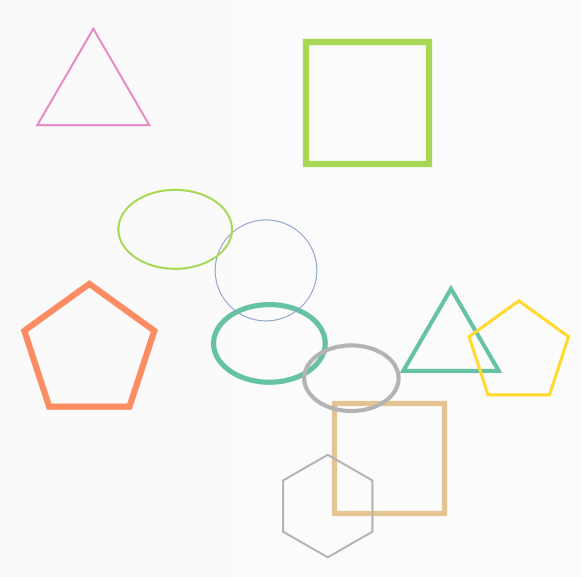[{"shape": "triangle", "thickness": 2, "radius": 0.47, "center": [0.776, 0.404]}, {"shape": "oval", "thickness": 2.5, "radius": 0.48, "center": [0.463, 0.404]}, {"shape": "pentagon", "thickness": 3, "radius": 0.59, "center": [0.154, 0.39]}, {"shape": "circle", "thickness": 0.5, "radius": 0.44, "center": [0.458, 0.531]}, {"shape": "triangle", "thickness": 1, "radius": 0.56, "center": [0.161, 0.838]}, {"shape": "square", "thickness": 3, "radius": 0.53, "center": [0.633, 0.821]}, {"shape": "oval", "thickness": 1, "radius": 0.49, "center": [0.301, 0.602]}, {"shape": "pentagon", "thickness": 1.5, "radius": 0.45, "center": [0.893, 0.388]}, {"shape": "square", "thickness": 2.5, "radius": 0.48, "center": [0.669, 0.207]}, {"shape": "hexagon", "thickness": 1, "radius": 0.44, "center": [0.564, 0.123]}, {"shape": "oval", "thickness": 2, "radius": 0.41, "center": [0.605, 0.344]}]